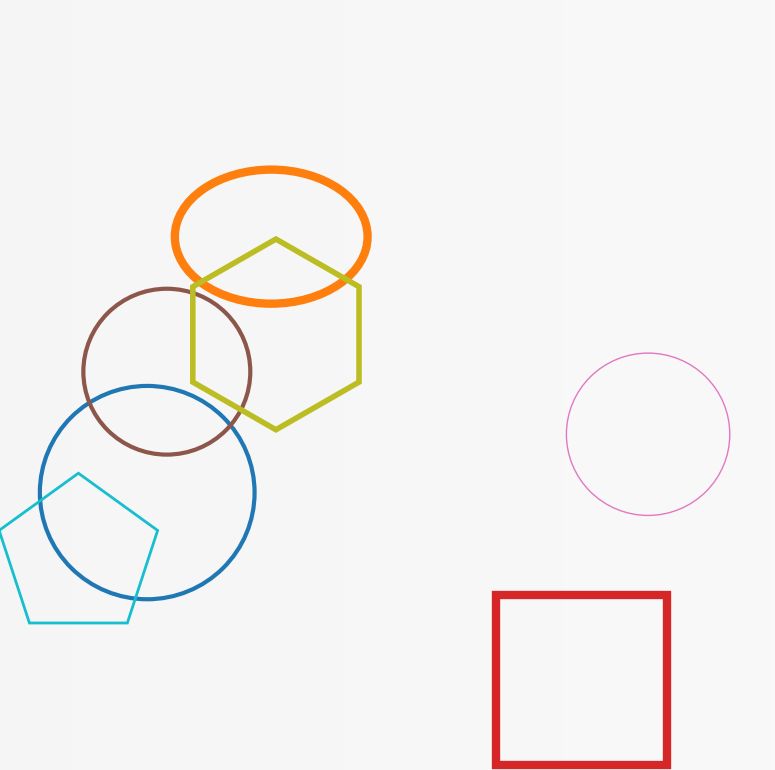[{"shape": "circle", "thickness": 1.5, "radius": 0.69, "center": [0.19, 0.36]}, {"shape": "oval", "thickness": 3, "radius": 0.62, "center": [0.35, 0.693]}, {"shape": "square", "thickness": 3, "radius": 0.55, "center": [0.751, 0.117]}, {"shape": "circle", "thickness": 1.5, "radius": 0.54, "center": [0.215, 0.517]}, {"shape": "circle", "thickness": 0.5, "radius": 0.53, "center": [0.836, 0.436]}, {"shape": "hexagon", "thickness": 2, "radius": 0.62, "center": [0.356, 0.566]}, {"shape": "pentagon", "thickness": 1, "radius": 0.54, "center": [0.101, 0.278]}]